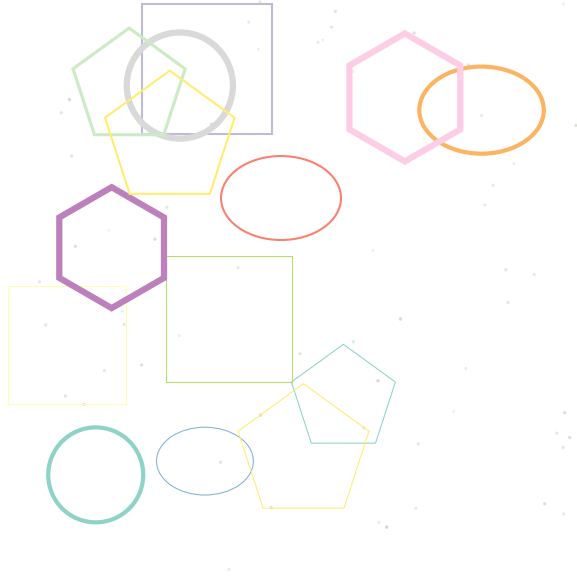[{"shape": "pentagon", "thickness": 0.5, "radius": 0.47, "center": [0.595, 0.308]}, {"shape": "circle", "thickness": 2, "radius": 0.41, "center": [0.166, 0.177]}, {"shape": "square", "thickness": 0.5, "radius": 0.51, "center": [0.117, 0.402]}, {"shape": "square", "thickness": 1, "radius": 0.56, "center": [0.359, 0.879]}, {"shape": "oval", "thickness": 1, "radius": 0.52, "center": [0.487, 0.656]}, {"shape": "oval", "thickness": 0.5, "radius": 0.42, "center": [0.355, 0.201]}, {"shape": "oval", "thickness": 2, "radius": 0.54, "center": [0.834, 0.808]}, {"shape": "square", "thickness": 0.5, "radius": 0.54, "center": [0.396, 0.447]}, {"shape": "hexagon", "thickness": 3, "radius": 0.55, "center": [0.701, 0.83]}, {"shape": "circle", "thickness": 3, "radius": 0.46, "center": [0.311, 0.851]}, {"shape": "hexagon", "thickness": 3, "radius": 0.52, "center": [0.193, 0.57]}, {"shape": "pentagon", "thickness": 1.5, "radius": 0.51, "center": [0.224, 0.848]}, {"shape": "pentagon", "thickness": 1, "radius": 0.59, "center": [0.294, 0.759]}, {"shape": "pentagon", "thickness": 0.5, "radius": 0.6, "center": [0.526, 0.216]}]